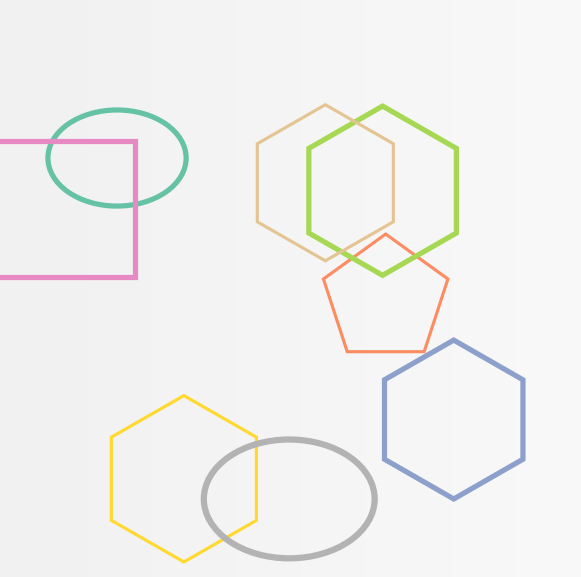[{"shape": "oval", "thickness": 2.5, "radius": 0.59, "center": [0.201, 0.725]}, {"shape": "pentagon", "thickness": 1.5, "radius": 0.56, "center": [0.664, 0.481]}, {"shape": "hexagon", "thickness": 2.5, "radius": 0.69, "center": [0.781, 0.273]}, {"shape": "square", "thickness": 2.5, "radius": 0.59, "center": [0.114, 0.637]}, {"shape": "hexagon", "thickness": 2.5, "radius": 0.73, "center": [0.658, 0.669]}, {"shape": "hexagon", "thickness": 1.5, "radius": 0.72, "center": [0.316, 0.17]}, {"shape": "hexagon", "thickness": 1.5, "radius": 0.68, "center": [0.56, 0.683]}, {"shape": "oval", "thickness": 3, "radius": 0.73, "center": [0.498, 0.135]}]